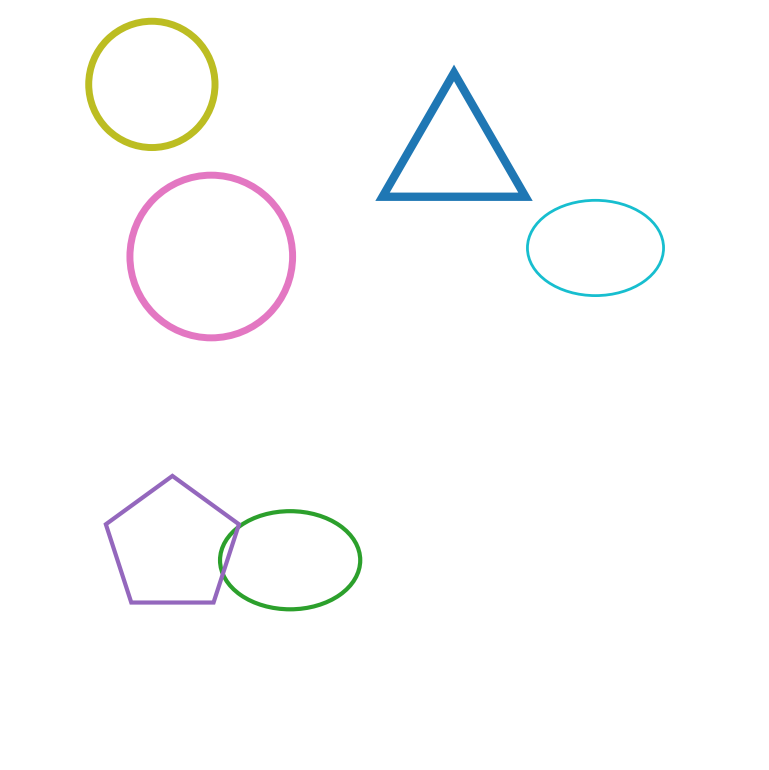[{"shape": "triangle", "thickness": 3, "radius": 0.54, "center": [0.59, 0.798]}, {"shape": "oval", "thickness": 1.5, "radius": 0.46, "center": [0.377, 0.272]}, {"shape": "pentagon", "thickness": 1.5, "radius": 0.45, "center": [0.224, 0.291]}, {"shape": "circle", "thickness": 2.5, "radius": 0.53, "center": [0.274, 0.667]}, {"shape": "circle", "thickness": 2.5, "radius": 0.41, "center": [0.197, 0.89]}, {"shape": "oval", "thickness": 1, "radius": 0.44, "center": [0.773, 0.678]}]